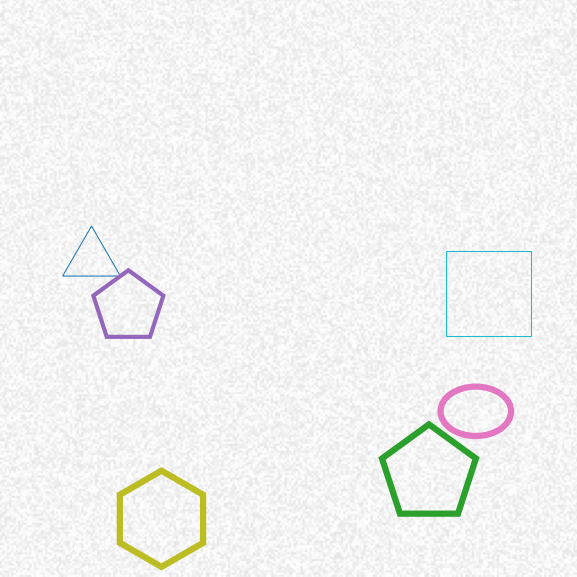[{"shape": "triangle", "thickness": 0.5, "radius": 0.29, "center": [0.158, 0.55]}, {"shape": "pentagon", "thickness": 3, "radius": 0.43, "center": [0.743, 0.179]}, {"shape": "pentagon", "thickness": 2, "radius": 0.32, "center": [0.222, 0.467]}, {"shape": "oval", "thickness": 3, "radius": 0.31, "center": [0.824, 0.287]}, {"shape": "hexagon", "thickness": 3, "radius": 0.42, "center": [0.28, 0.101]}, {"shape": "square", "thickness": 0.5, "radius": 0.37, "center": [0.845, 0.491]}]